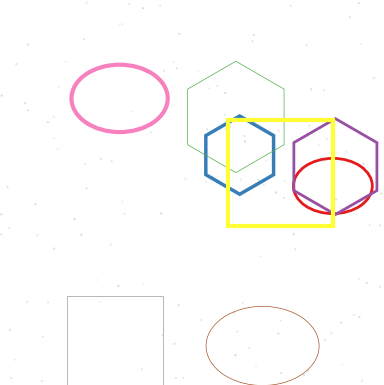[{"shape": "oval", "thickness": 2, "radius": 0.51, "center": [0.865, 0.517]}, {"shape": "hexagon", "thickness": 2.5, "radius": 0.51, "center": [0.623, 0.597]}, {"shape": "hexagon", "thickness": 0.5, "radius": 0.72, "center": [0.613, 0.696]}, {"shape": "hexagon", "thickness": 2, "radius": 0.62, "center": [0.871, 0.567]}, {"shape": "square", "thickness": 3, "radius": 0.69, "center": [0.728, 0.551]}, {"shape": "oval", "thickness": 0.5, "radius": 0.73, "center": [0.682, 0.101]}, {"shape": "oval", "thickness": 3, "radius": 0.63, "center": [0.311, 0.744]}, {"shape": "square", "thickness": 0.5, "radius": 0.62, "center": [0.299, 0.107]}]